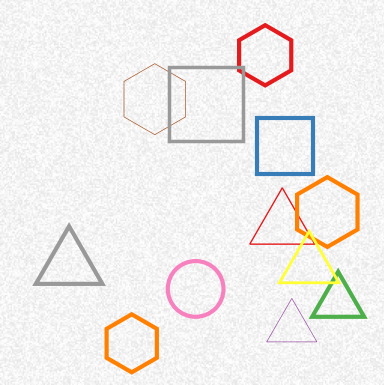[{"shape": "hexagon", "thickness": 3, "radius": 0.39, "center": [0.689, 0.856]}, {"shape": "triangle", "thickness": 1, "radius": 0.49, "center": [0.733, 0.415]}, {"shape": "square", "thickness": 3, "radius": 0.36, "center": [0.741, 0.62]}, {"shape": "triangle", "thickness": 3, "radius": 0.39, "center": [0.878, 0.216]}, {"shape": "triangle", "thickness": 0.5, "radius": 0.38, "center": [0.758, 0.15]}, {"shape": "hexagon", "thickness": 3, "radius": 0.45, "center": [0.85, 0.449]}, {"shape": "hexagon", "thickness": 3, "radius": 0.38, "center": [0.342, 0.108]}, {"shape": "triangle", "thickness": 2, "radius": 0.45, "center": [0.803, 0.31]}, {"shape": "hexagon", "thickness": 0.5, "radius": 0.46, "center": [0.402, 0.742]}, {"shape": "circle", "thickness": 3, "radius": 0.36, "center": [0.508, 0.25]}, {"shape": "triangle", "thickness": 3, "radius": 0.5, "center": [0.179, 0.313]}, {"shape": "square", "thickness": 2.5, "radius": 0.48, "center": [0.535, 0.73]}]